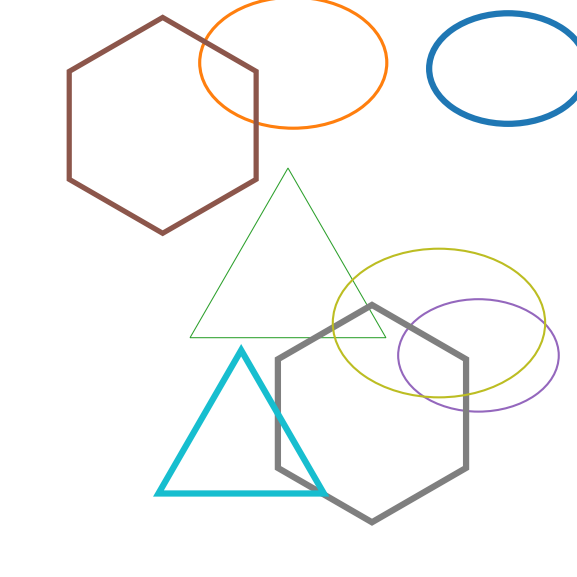[{"shape": "oval", "thickness": 3, "radius": 0.68, "center": [0.88, 0.88]}, {"shape": "oval", "thickness": 1.5, "radius": 0.81, "center": [0.508, 0.891]}, {"shape": "triangle", "thickness": 0.5, "radius": 0.98, "center": [0.499, 0.512]}, {"shape": "oval", "thickness": 1, "radius": 0.7, "center": [0.829, 0.384]}, {"shape": "hexagon", "thickness": 2.5, "radius": 0.93, "center": [0.282, 0.782]}, {"shape": "hexagon", "thickness": 3, "radius": 0.94, "center": [0.644, 0.283]}, {"shape": "oval", "thickness": 1, "radius": 0.92, "center": [0.76, 0.44]}, {"shape": "triangle", "thickness": 3, "radius": 0.83, "center": [0.418, 0.227]}]